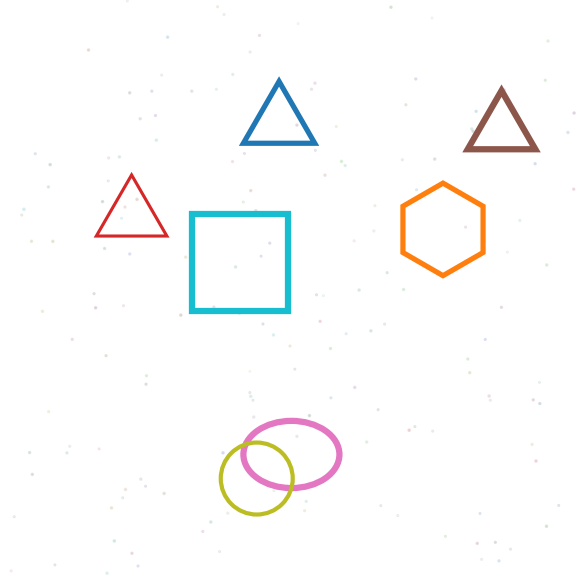[{"shape": "triangle", "thickness": 2.5, "radius": 0.36, "center": [0.483, 0.787]}, {"shape": "hexagon", "thickness": 2.5, "radius": 0.4, "center": [0.767, 0.602]}, {"shape": "triangle", "thickness": 1.5, "radius": 0.35, "center": [0.228, 0.626]}, {"shape": "triangle", "thickness": 3, "radius": 0.34, "center": [0.868, 0.774]}, {"shape": "oval", "thickness": 3, "radius": 0.42, "center": [0.505, 0.212]}, {"shape": "circle", "thickness": 2, "radius": 0.31, "center": [0.445, 0.171]}, {"shape": "square", "thickness": 3, "radius": 0.42, "center": [0.415, 0.545]}]